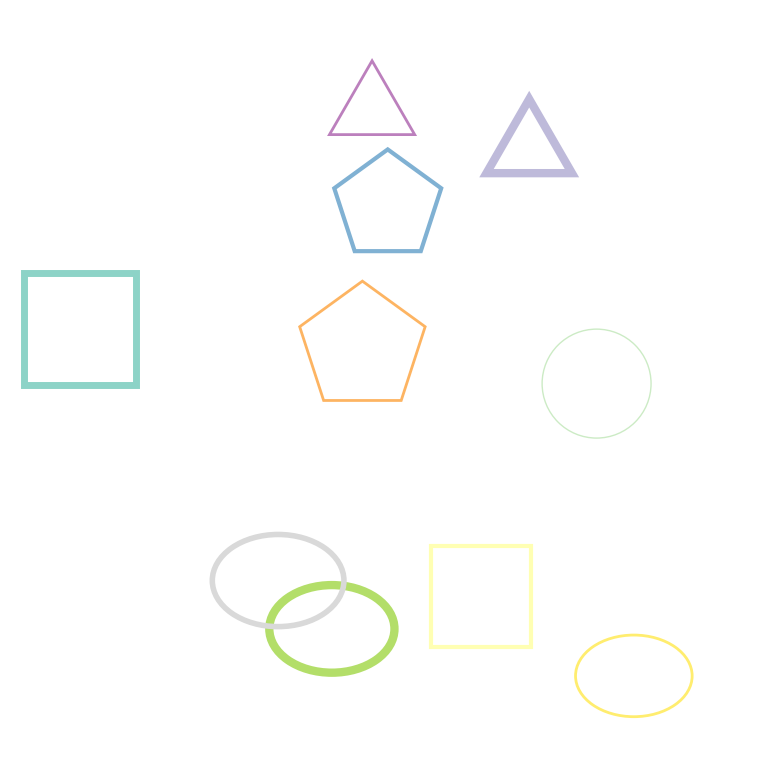[{"shape": "square", "thickness": 2.5, "radius": 0.36, "center": [0.104, 0.573]}, {"shape": "square", "thickness": 1.5, "radius": 0.33, "center": [0.624, 0.225]}, {"shape": "triangle", "thickness": 3, "radius": 0.32, "center": [0.687, 0.807]}, {"shape": "pentagon", "thickness": 1.5, "radius": 0.37, "center": [0.504, 0.733]}, {"shape": "pentagon", "thickness": 1, "radius": 0.43, "center": [0.471, 0.549]}, {"shape": "oval", "thickness": 3, "radius": 0.41, "center": [0.431, 0.183]}, {"shape": "oval", "thickness": 2, "radius": 0.43, "center": [0.361, 0.246]}, {"shape": "triangle", "thickness": 1, "radius": 0.32, "center": [0.483, 0.857]}, {"shape": "circle", "thickness": 0.5, "radius": 0.35, "center": [0.775, 0.502]}, {"shape": "oval", "thickness": 1, "radius": 0.38, "center": [0.823, 0.122]}]